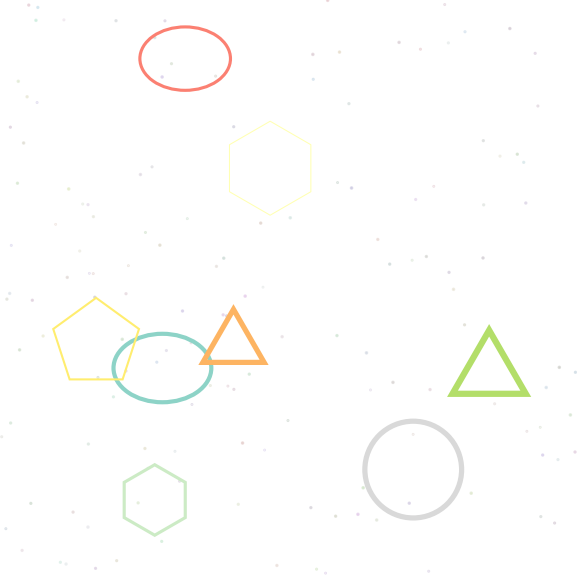[{"shape": "oval", "thickness": 2, "radius": 0.42, "center": [0.281, 0.362]}, {"shape": "hexagon", "thickness": 0.5, "radius": 0.41, "center": [0.468, 0.708]}, {"shape": "oval", "thickness": 1.5, "radius": 0.39, "center": [0.321, 0.898]}, {"shape": "triangle", "thickness": 2.5, "radius": 0.31, "center": [0.404, 0.402]}, {"shape": "triangle", "thickness": 3, "radius": 0.37, "center": [0.847, 0.354]}, {"shape": "circle", "thickness": 2.5, "radius": 0.42, "center": [0.716, 0.186]}, {"shape": "hexagon", "thickness": 1.5, "radius": 0.31, "center": [0.268, 0.133]}, {"shape": "pentagon", "thickness": 1, "radius": 0.39, "center": [0.166, 0.405]}]